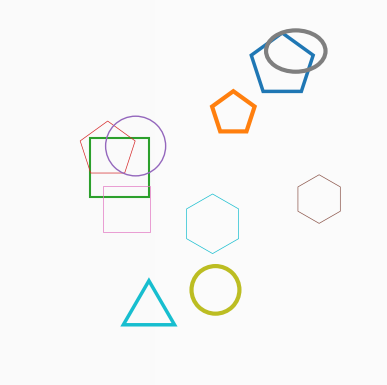[{"shape": "pentagon", "thickness": 2.5, "radius": 0.42, "center": [0.728, 0.831]}, {"shape": "pentagon", "thickness": 3, "radius": 0.29, "center": [0.602, 0.705]}, {"shape": "square", "thickness": 1.5, "radius": 0.38, "center": [0.308, 0.565]}, {"shape": "pentagon", "thickness": 0.5, "radius": 0.37, "center": [0.278, 0.611]}, {"shape": "circle", "thickness": 1, "radius": 0.39, "center": [0.35, 0.621]}, {"shape": "hexagon", "thickness": 0.5, "radius": 0.32, "center": [0.824, 0.483]}, {"shape": "square", "thickness": 0.5, "radius": 0.3, "center": [0.326, 0.458]}, {"shape": "oval", "thickness": 3, "radius": 0.38, "center": [0.763, 0.867]}, {"shape": "circle", "thickness": 3, "radius": 0.31, "center": [0.556, 0.247]}, {"shape": "triangle", "thickness": 2.5, "radius": 0.38, "center": [0.384, 0.195]}, {"shape": "hexagon", "thickness": 0.5, "radius": 0.39, "center": [0.549, 0.419]}]